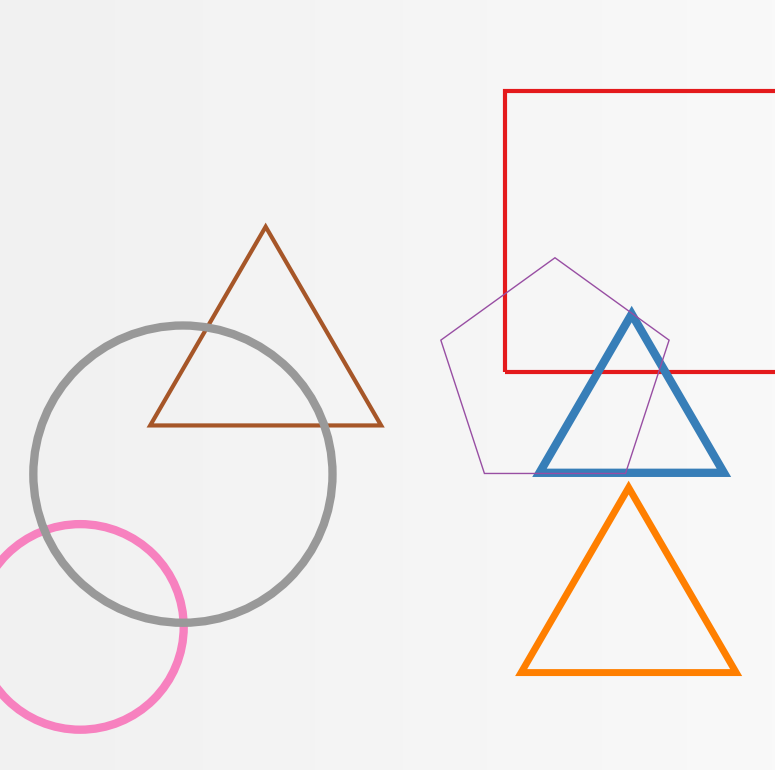[{"shape": "square", "thickness": 1.5, "radius": 0.91, "center": [0.834, 0.699]}, {"shape": "triangle", "thickness": 3, "radius": 0.69, "center": [0.815, 0.455]}, {"shape": "pentagon", "thickness": 0.5, "radius": 0.77, "center": [0.716, 0.51]}, {"shape": "triangle", "thickness": 2.5, "radius": 0.8, "center": [0.811, 0.207]}, {"shape": "triangle", "thickness": 1.5, "radius": 0.86, "center": [0.343, 0.533]}, {"shape": "circle", "thickness": 3, "radius": 0.67, "center": [0.104, 0.186]}, {"shape": "circle", "thickness": 3, "radius": 0.97, "center": [0.236, 0.384]}]